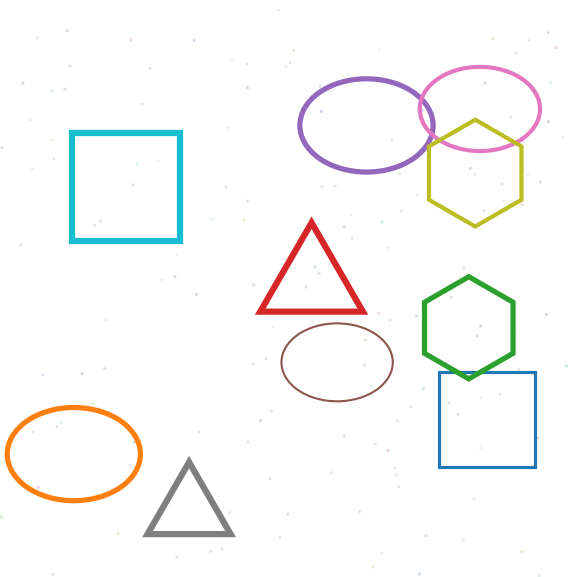[{"shape": "square", "thickness": 1.5, "radius": 0.41, "center": [0.843, 0.273]}, {"shape": "oval", "thickness": 2.5, "radius": 0.58, "center": [0.128, 0.213]}, {"shape": "hexagon", "thickness": 2.5, "radius": 0.44, "center": [0.812, 0.432]}, {"shape": "triangle", "thickness": 3, "radius": 0.51, "center": [0.54, 0.511]}, {"shape": "oval", "thickness": 2.5, "radius": 0.58, "center": [0.635, 0.782]}, {"shape": "oval", "thickness": 1, "radius": 0.48, "center": [0.584, 0.372]}, {"shape": "oval", "thickness": 2, "radius": 0.52, "center": [0.831, 0.81]}, {"shape": "triangle", "thickness": 3, "radius": 0.42, "center": [0.327, 0.116]}, {"shape": "hexagon", "thickness": 2, "radius": 0.46, "center": [0.823, 0.699]}, {"shape": "square", "thickness": 3, "radius": 0.47, "center": [0.218, 0.676]}]